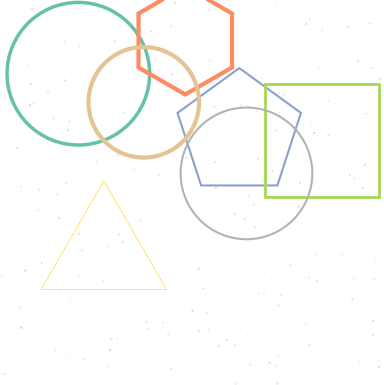[{"shape": "circle", "thickness": 2.5, "radius": 0.93, "center": [0.203, 0.809]}, {"shape": "hexagon", "thickness": 3, "radius": 0.7, "center": [0.481, 0.895]}, {"shape": "pentagon", "thickness": 1.5, "radius": 0.84, "center": [0.621, 0.655]}, {"shape": "square", "thickness": 2, "radius": 0.73, "center": [0.836, 0.635]}, {"shape": "triangle", "thickness": 0.5, "radius": 0.94, "center": [0.27, 0.342]}, {"shape": "circle", "thickness": 3, "radius": 0.72, "center": [0.373, 0.734]}, {"shape": "circle", "thickness": 1.5, "radius": 0.86, "center": [0.64, 0.55]}]